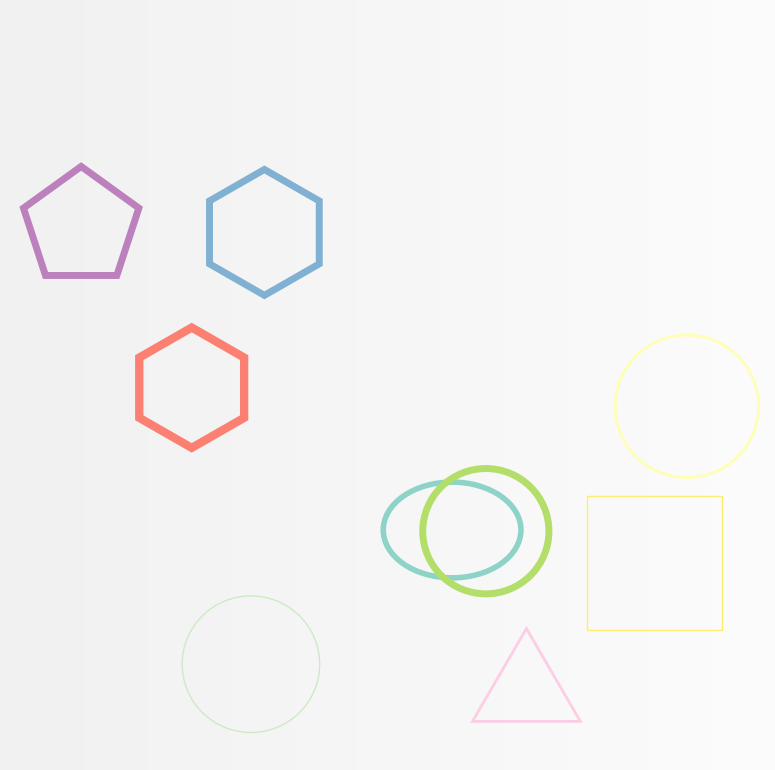[{"shape": "oval", "thickness": 2, "radius": 0.44, "center": [0.583, 0.312]}, {"shape": "circle", "thickness": 1, "radius": 0.46, "center": [0.886, 0.472]}, {"shape": "hexagon", "thickness": 3, "radius": 0.39, "center": [0.247, 0.496]}, {"shape": "hexagon", "thickness": 2.5, "radius": 0.41, "center": [0.341, 0.698]}, {"shape": "circle", "thickness": 2.5, "radius": 0.41, "center": [0.627, 0.31]}, {"shape": "triangle", "thickness": 1, "radius": 0.4, "center": [0.679, 0.103]}, {"shape": "pentagon", "thickness": 2.5, "radius": 0.39, "center": [0.105, 0.706]}, {"shape": "circle", "thickness": 0.5, "radius": 0.44, "center": [0.324, 0.137]}, {"shape": "square", "thickness": 0.5, "radius": 0.44, "center": [0.845, 0.269]}]